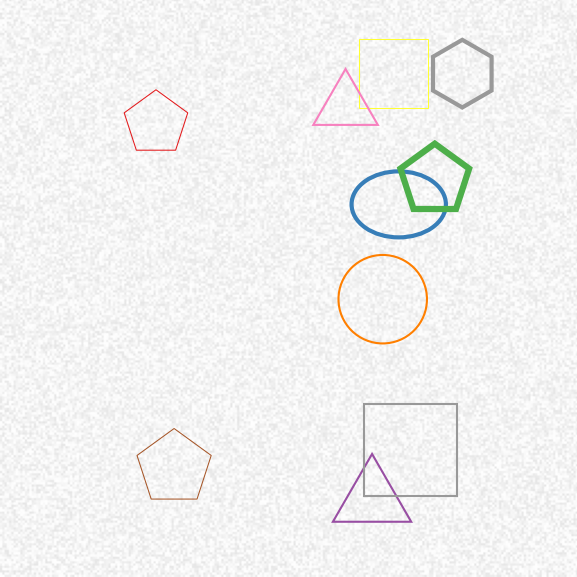[{"shape": "pentagon", "thickness": 0.5, "radius": 0.29, "center": [0.27, 0.786]}, {"shape": "oval", "thickness": 2, "radius": 0.41, "center": [0.69, 0.645]}, {"shape": "pentagon", "thickness": 3, "radius": 0.31, "center": [0.753, 0.688]}, {"shape": "triangle", "thickness": 1, "radius": 0.39, "center": [0.644, 0.135]}, {"shape": "circle", "thickness": 1, "radius": 0.38, "center": [0.663, 0.481]}, {"shape": "square", "thickness": 0.5, "radius": 0.3, "center": [0.681, 0.871]}, {"shape": "pentagon", "thickness": 0.5, "radius": 0.34, "center": [0.301, 0.19]}, {"shape": "triangle", "thickness": 1, "radius": 0.32, "center": [0.598, 0.815]}, {"shape": "hexagon", "thickness": 2, "radius": 0.29, "center": [0.801, 0.872]}, {"shape": "square", "thickness": 1, "radius": 0.4, "center": [0.71, 0.22]}]